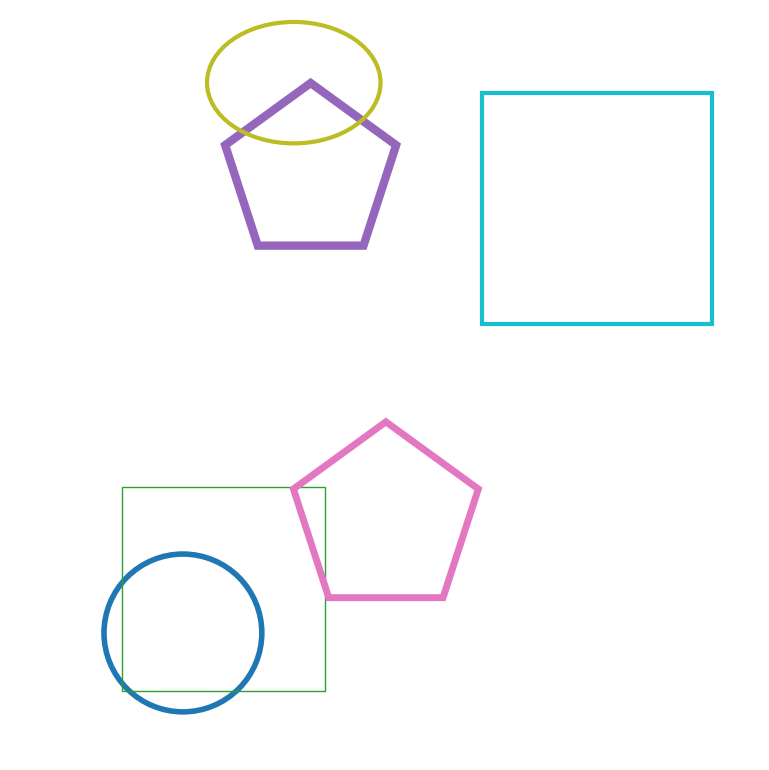[{"shape": "circle", "thickness": 2, "radius": 0.51, "center": [0.238, 0.178]}, {"shape": "square", "thickness": 0.5, "radius": 0.66, "center": [0.291, 0.235]}, {"shape": "pentagon", "thickness": 3, "radius": 0.58, "center": [0.403, 0.775]}, {"shape": "pentagon", "thickness": 2.5, "radius": 0.63, "center": [0.501, 0.326]}, {"shape": "oval", "thickness": 1.5, "radius": 0.56, "center": [0.382, 0.893]}, {"shape": "square", "thickness": 1.5, "radius": 0.75, "center": [0.776, 0.729]}]